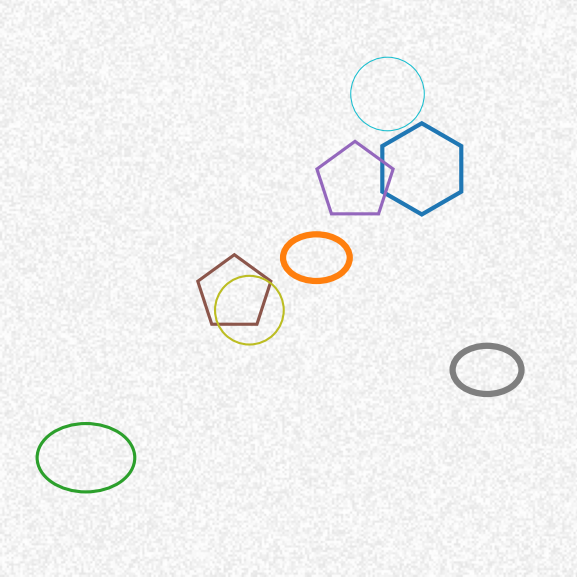[{"shape": "hexagon", "thickness": 2, "radius": 0.39, "center": [0.73, 0.707]}, {"shape": "oval", "thickness": 3, "radius": 0.29, "center": [0.548, 0.553]}, {"shape": "oval", "thickness": 1.5, "radius": 0.42, "center": [0.149, 0.207]}, {"shape": "pentagon", "thickness": 1.5, "radius": 0.35, "center": [0.615, 0.685]}, {"shape": "pentagon", "thickness": 1.5, "radius": 0.33, "center": [0.406, 0.492]}, {"shape": "oval", "thickness": 3, "radius": 0.3, "center": [0.843, 0.359]}, {"shape": "circle", "thickness": 1, "radius": 0.3, "center": [0.432, 0.462]}, {"shape": "circle", "thickness": 0.5, "radius": 0.32, "center": [0.671, 0.836]}]